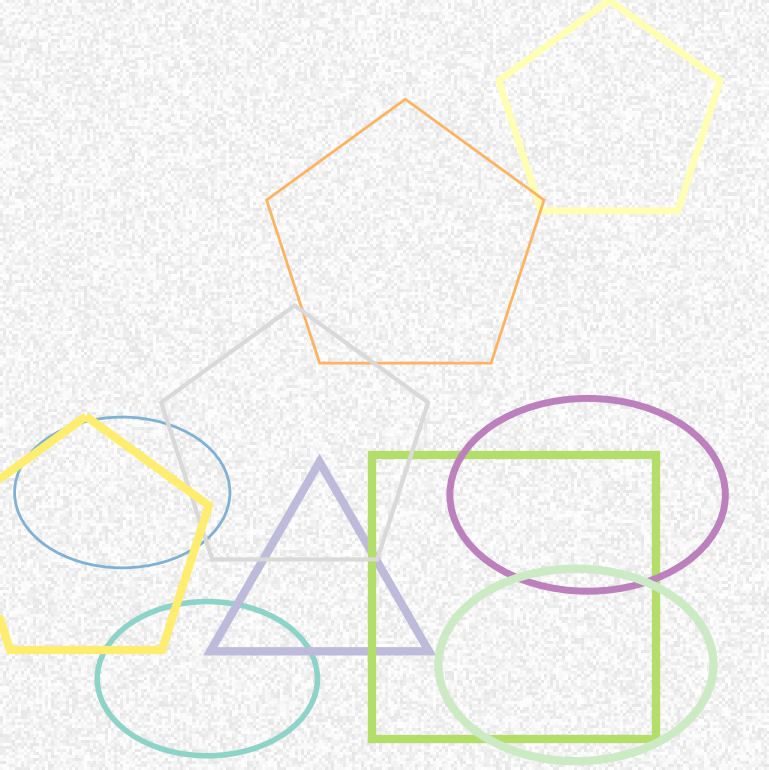[{"shape": "oval", "thickness": 2, "radius": 0.72, "center": [0.269, 0.119]}, {"shape": "pentagon", "thickness": 2.5, "radius": 0.76, "center": [0.791, 0.848]}, {"shape": "triangle", "thickness": 3, "radius": 0.82, "center": [0.415, 0.236]}, {"shape": "oval", "thickness": 1, "radius": 0.7, "center": [0.159, 0.36]}, {"shape": "pentagon", "thickness": 1, "radius": 0.95, "center": [0.526, 0.682]}, {"shape": "square", "thickness": 3, "radius": 0.92, "center": [0.668, 0.225]}, {"shape": "pentagon", "thickness": 1.5, "radius": 0.91, "center": [0.383, 0.421]}, {"shape": "oval", "thickness": 2.5, "radius": 0.89, "center": [0.763, 0.357]}, {"shape": "oval", "thickness": 3, "radius": 0.89, "center": [0.748, 0.136]}, {"shape": "pentagon", "thickness": 3, "radius": 0.84, "center": [0.112, 0.292]}]